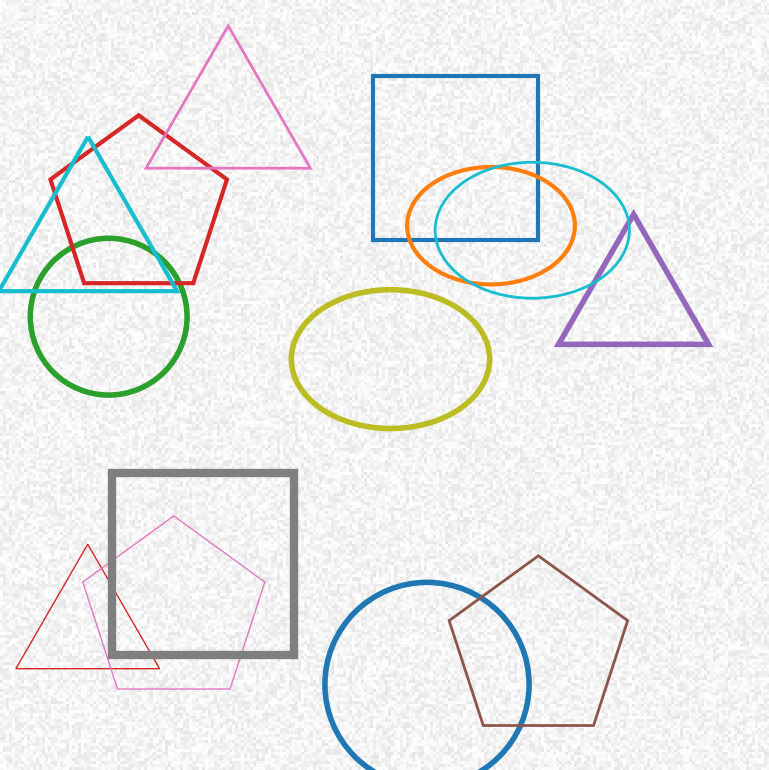[{"shape": "circle", "thickness": 2, "radius": 0.66, "center": [0.555, 0.111]}, {"shape": "square", "thickness": 1.5, "radius": 0.53, "center": [0.591, 0.795]}, {"shape": "oval", "thickness": 1.5, "radius": 0.54, "center": [0.638, 0.707]}, {"shape": "circle", "thickness": 2, "radius": 0.51, "center": [0.141, 0.589]}, {"shape": "triangle", "thickness": 0.5, "radius": 0.54, "center": [0.114, 0.185]}, {"shape": "pentagon", "thickness": 1.5, "radius": 0.6, "center": [0.18, 0.73]}, {"shape": "triangle", "thickness": 2, "radius": 0.56, "center": [0.823, 0.609]}, {"shape": "pentagon", "thickness": 1, "radius": 0.61, "center": [0.699, 0.156]}, {"shape": "triangle", "thickness": 1, "radius": 0.62, "center": [0.296, 0.843]}, {"shape": "pentagon", "thickness": 0.5, "radius": 0.62, "center": [0.226, 0.206]}, {"shape": "square", "thickness": 3, "radius": 0.59, "center": [0.264, 0.267]}, {"shape": "oval", "thickness": 2, "radius": 0.64, "center": [0.507, 0.534]}, {"shape": "oval", "thickness": 1, "radius": 0.63, "center": [0.691, 0.701]}, {"shape": "triangle", "thickness": 1.5, "radius": 0.67, "center": [0.114, 0.689]}]